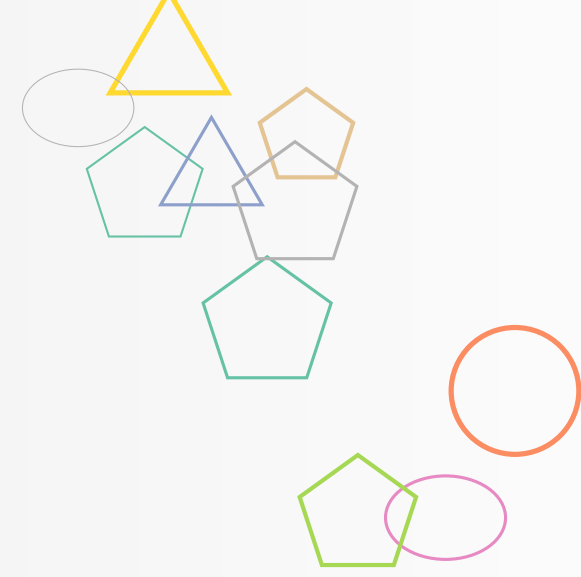[{"shape": "pentagon", "thickness": 1.5, "radius": 0.58, "center": [0.46, 0.439]}, {"shape": "pentagon", "thickness": 1, "radius": 0.52, "center": [0.249, 0.674]}, {"shape": "circle", "thickness": 2.5, "radius": 0.55, "center": [0.886, 0.322]}, {"shape": "triangle", "thickness": 1.5, "radius": 0.5, "center": [0.364, 0.695]}, {"shape": "oval", "thickness": 1.5, "radius": 0.52, "center": [0.767, 0.103]}, {"shape": "pentagon", "thickness": 2, "radius": 0.53, "center": [0.616, 0.106]}, {"shape": "triangle", "thickness": 2.5, "radius": 0.58, "center": [0.291, 0.897]}, {"shape": "pentagon", "thickness": 2, "radius": 0.42, "center": [0.527, 0.76]}, {"shape": "oval", "thickness": 0.5, "radius": 0.48, "center": [0.134, 0.812]}, {"shape": "pentagon", "thickness": 1.5, "radius": 0.56, "center": [0.508, 0.642]}]